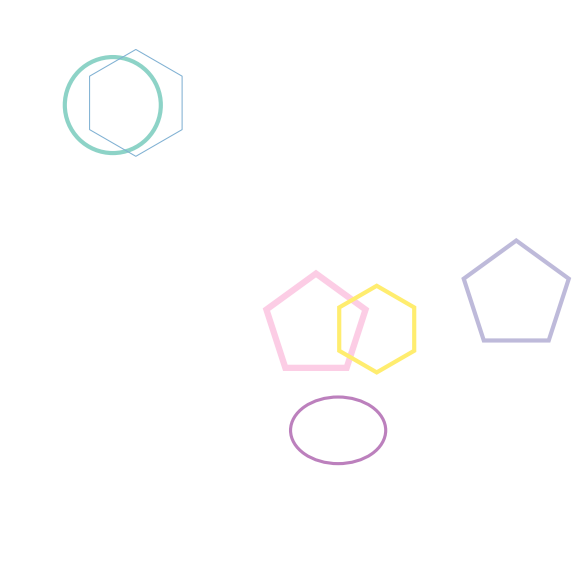[{"shape": "circle", "thickness": 2, "radius": 0.42, "center": [0.195, 0.817]}, {"shape": "pentagon", "thickness": 2, "radius": 0.48, "center": [0.894, 0.487]}, {"shape": "hexagon", "thickness": 0.5, "radius": 0.46, "center": [0.235, 0.821]}, {"shape": "pentagon", "thickness": 3, "radius": 0.45, "center": [0.547, 0.435]}, {"shape": "oval", "thickness": 1.5, "radius": 0.41, "center": [0.585, 0.254]}, {"shape": "hexagon", "thickness": 2, "radius": 0.37, "center": [0.652, 0.429]}]